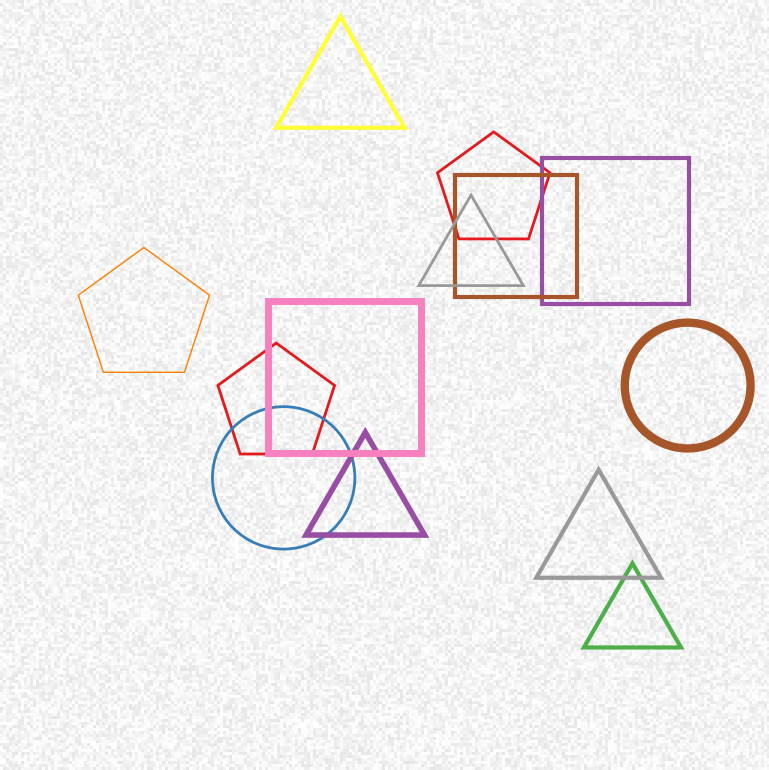[{"shape": "pentagon", "thickness": 1, "radius": 0.38, "center": [0.641, 0.752]}, {"shape": "pentagon", "thickness": 1, "radius": 0.4, "center": [0.359, 0.475]}, {"shape": "circle", "thickness": 1, "radius": 0.46, "center": [0.368, 0.379]}, {"shape": "triangle", "thickness": 1.5, "radius": 0.36, "center": [0.821, 0.196]}, {"shape": "triangle", "thickness": 2, "radius": 0.44, "center": [0.474, 0.35]}, {"shape": "square", "thickness": 1.5, "radius": 0.47, "center": [0.799, 0.7]}, {"shape": "pentagon", "thickness": 0.5, "radius": 0.45, "center": [0.187, 0.589]}, {"shape": "triangle", "thickness": 1.5, "radius": 0.48, "center": [0.442, 0.882]}, {"shape": "square", "thickness": 1.5, "radius": 0.4, "center": [0.67, 0.693]}, {"shape": "circle", "thickness": 3, "radius": 0.41, "center": [0.893, 0.499]}, {"shape": "square", "thickness": 2.5, "radius": 0.5, "center": [0.447, 0.511]}, {"shape": "triangle", "thickness": 1.5, "radius": 0.47, "center": [0.777, 0.296]}, {"shape": "triangle", "thickness": 1, "radius": 0.39, "center": [0.612, 0.668]}]